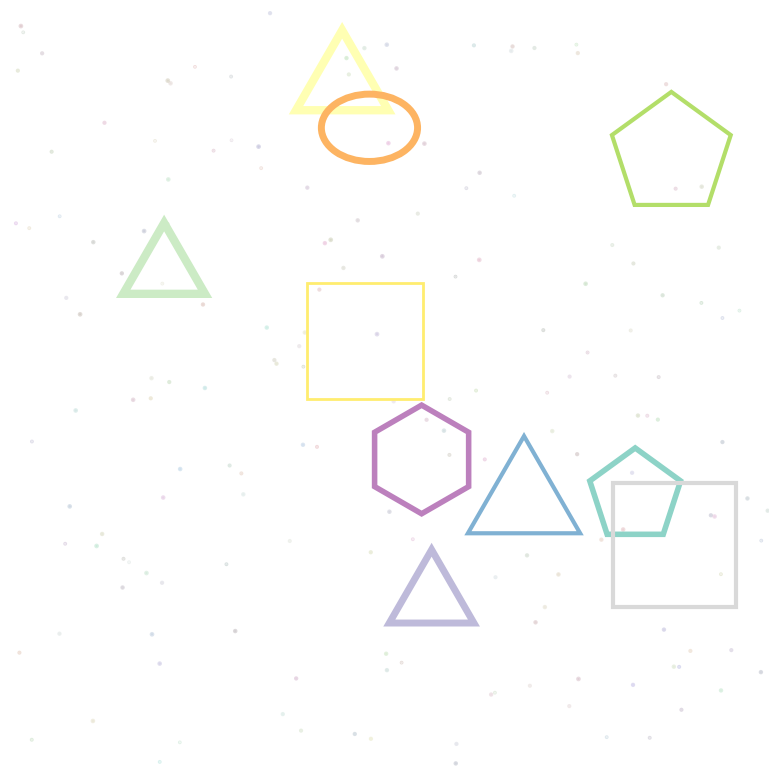[{"shape": "pentagon", "thickness": 2, "radius": 0.31, "center": [0.825, 0.356]}, {"shape": "triangle", "thickness": 3, "radius": 0.35, "center": [0.444, 0.891]}, {"shape": "triangle", "thickness": 2.5, "radius": 0.32, "center": [0.561, 0.223]}, {"shape": "triangle", "thickness": 1.5, "radius": 0.42, "center": [0.681, 0.35]}, {"shape": "oval", "thickness": 2.5, "radius": 0.31, "center": [0.48, 0.834]}, {"shape": "pentagon", "thickness": 1.5, "radius": 0.41, "center": [0.872, 0.8]}, {"shape": "square", "thickness": 1.5, "radius": 0.4, "center": [0.876, 0.292]}, {"shape": "hexagon", "thickness": 2, "radius": 0.35, "center": [0.548, 0.403]}, {"shape": "triangle", "thickness": 3, "radius": 0.31, "center": [0.213, 0.649]}, {"shape": "square", "thickness": 1, "radius": 0.38, "center": [0.474, 0.557]}]